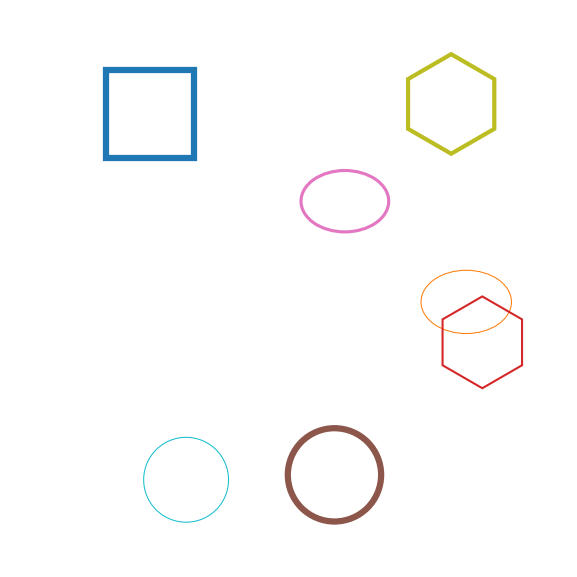[{"shape": "square", "thickness": 3, "radius": 0.38, "center": [0.26, 0.802]}, {"shape": "oval", "thickness": 0.5, "radius": 0.39, "center": [0.807, 0.476]}, {"shape": "hexagon", "thickness": 1, "radius": 0.4, "center": [0.835, 0.406]}, {"shape": "circle", "thickness": 3, "radius": 0.4, "center": [0.579, 0.177]}, {"shape": "oval", "thickness": 1.5, "radius": 0.38, "center": [0.597, 0.651]}, {"shape": "hexagon", "thickness": 2, "radius": 0.43, "center": [0.781, 0.819]}, {"shape": "circle", "thickness": 0.5, "radius": 0.37, "center": [0.322, 0.168]}]